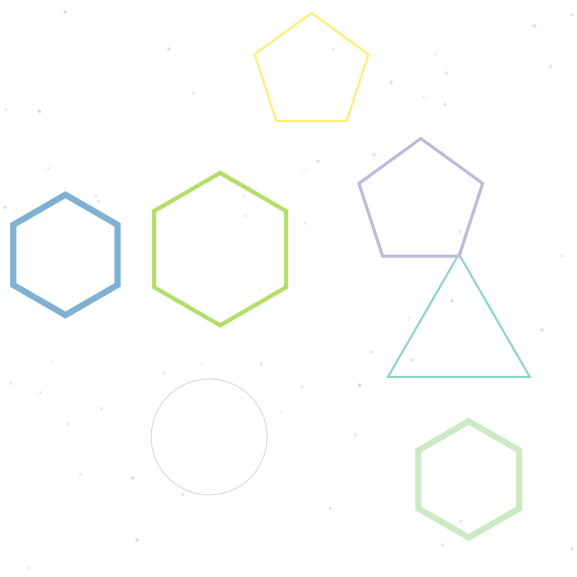[{"shape": "triangle", "thickness": 1, "radius": 0.71, "center": [0.795, 0.417]}, {"shape": "pentagon", "thickness": 1.5, "radius": 0.56, "center": [0.729, 0.647]}, {"shape": "hexagon", "thickness": 3, "radius": 0.52, "center": [0.113, 0.558]}, {"shape": "hexagon", "thickness": 2, "radius": 0.66, "center": [0.381, 0.568]}, {"shape": "circle", "thickness": 0.5, "radius": 0.5, "center": [0.362, 0.243]}, {"shape": "hexagon", "thickness": 3, "radius": 0.5, "center": [0.812, 0.169]}, {"shape": "pentagon", "thickness": 1, "radius": 0.52, "center": [0.539, 0.873]}]